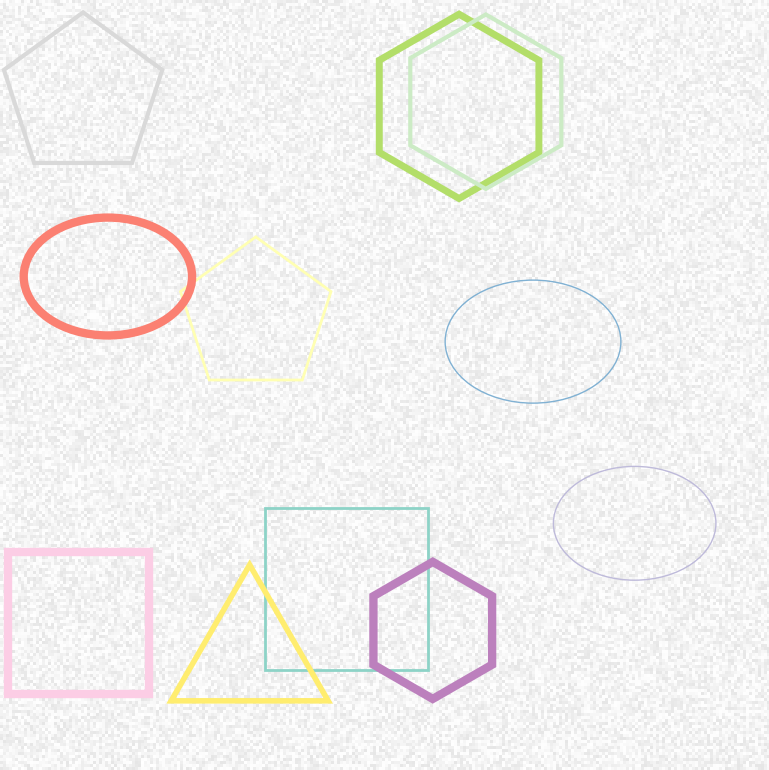[{"shape": "square", "thickness": 1, "radius": 0.53, "center": [0.451, 0.235]}, {"shape": "pentagon", "thickness": 1, "radius": 0.51, "center": [0.332, 0.59]}, {"shape": "oval", "thickness": 0.5, "radius": 0.53, "center": [0.824, 0.32]}, {"shape": "oval", "thickness": 3, "radius": 0.55, "center": [0.14, 0.641]}, {"shape": "oval", "thickness": 0.5, "radius": 0.57, "center": [0.692, 0.556]}, {"shape": "hexagon", "thickness": 2.5, "radius": 0.6, "center": [0.596, 0.862]}, {"shape": "square", "thickness": 3, "radius": 0.46, "center": [0.102, 0.191]}, {"shape": "pentagon", "thickness": 1.5, "radius": 0.54, "center": [0.108, 0.876]}, {"shape": "hexagon", "thickness": 3, "radius": 0.44, "center": [0.562, 0.181]}, {"shape": "hexagon", "thickness": 1.5, "radius": 0.57, "center": [0.631, 0.868]}, {"shape": "triangle", "thickness": 2, "radius": 0.59, "center": [0.324, 0.149]}]